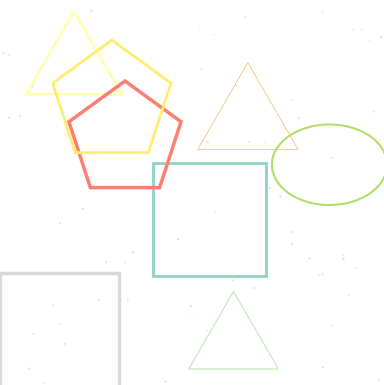[{"shape": "square", "thickness": 2, "radius": 0.73, "center": [0.545, 0.43]}, {"shape": "triangle", "thickness": 2, "radius": 0.72, "center": [0.192, 0.827]}, {"shape": "pentagon", "thickness": 2.5, "radius": 0.77, "center": [0.325, 0.636]}, {"shape": "triangle", "thickness": 0.5, "radius": 0.75, "center": [0.644, 0.687]}, {"shape": "oval", "thickness": 1.5, "radius": 0.75, "center": [0.856, 0.572]}, {"shape": "square", "thickness": 2.5, "radius": 0.77, "center": [0.156, 0.135]}, {"shape": "triangle", "thickness": 1, "radius": 0.67, "center": [0.607, 0.109]}, {"shape": "pentagon", "thickness": 2, "radius": 0.81, "center": [0.29, 0.734]}]